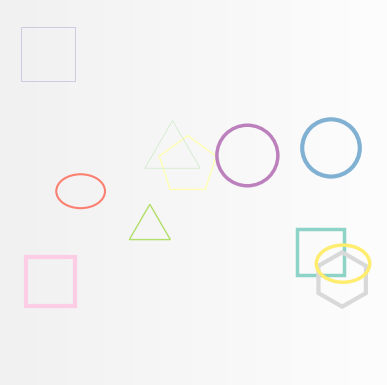[{"shape": "square", "thickness": 2.5, "radius": 0.3, "center": [0.828, 0.345]}, {"shape": "pentagon", "thickness": 1, "radius": 0.39, "center": [0.484, 0.571]}, {"shape": "square", "thickness": 0.5, "radius": 0.35, "center": [0.124, 0.86]}, {"shape": "oval", "thickness": 1.5, "radius": 0.31, "center": [0.208, 0.503]}, {"shape": "circle", "thickness": 3, "radius": 0.37, "center": [0.854, 0.616]}, {"shape": "triangle", "thickness": 1, "radius": 0.31, "center": [0.387, 0.408]}, {"shape": "square", "thickness": 3, "radius": 0.31, "center": [0.131, 0.269]}, {"shape": "hexagon", "thickness": 3, "radius": 0.35, "center": [0.883, 0.274]}, {"shape": "circle", "thickness": 2.5, "radius": 0.39, "center": [0.638, 0.596]}, {"shape": "triangle", "thickness": 0.5, "radius": 0.41, "center": [0.445, 0.604]}, {"shape": "oval", "thickness": 2.5, "radius": 0.34, "center": [0.885, 0.315]}]